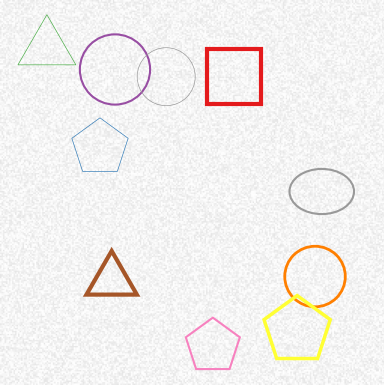[{"shape": "square", "thickness": 3, "radius": 0.35, "center": [0.609, 0.801]}, {"shape": "pentagon", "thickness": 0.5, "radius": 0.38, "center": [0.26, 0.617]}, {"shape": "triangle", "thickness": 0.5, "radius": 0.43, "center": [0.122, 0.875]}, {"shape": "circle", "thickness": 1.5, "radius": 0.46, "center": [0.299, 0.82]}, {"shape": "circle", "thickness": 2, "radius": 0.39, "center": [0.818, 0.282]}, {"shape": "pentagon", "thickness": 2.5, "radius": 0.45, "center": [0.772, 0.142]}, {"shape": "triangle", "thickness": 3, "radius": 0.38, "center": [0.29, 0.273]}, {"shape": "pentagon", "thickness": 1.5, "radius": 0.37, "center": [0.553, 0.101]}, {"shape": "circle", "thickness": 0.5, "radius": 0.38, "center": [0.432, 0.801]}, {"shape": "oval", "thickness": 1.5, "radius": 0.42, "center": [0.836, 0.503]}]